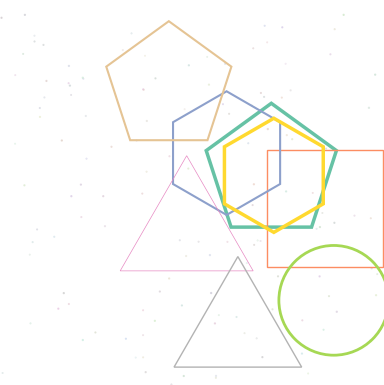[{"shape": "pentagon", "thickness": 2.5, "radius": 0.89, "center": [0.705, 0.554]}, {"shape": "square", "thickness": 1, "radius": 0.76, "center": [0.845, 0.459]}, {"shape": "hexagon", "thickness": 1.5, "radius": 0.8, "center": [0.589, 0.602]}, {"shape": "triangle", "thickness": 0.5, "radius": 1.0, "center": [0.485, 0.396]}, {"shape": "circle", "thickness": 2, "radius": 0.71, "center": [0.867, 0.22]}, {"shape": "hexagon", "thickness": 2.5, "radius": 0.74, "center": [0.711, 0.545]}, {"shape": "pentagon", "thickness": 1.5, "radius": 0.85, "center": [0.439, 0.774]}, {"shape": "triangle", "thickness": 1, "radius": 0.96, "center": [0.618, 0.142]}]